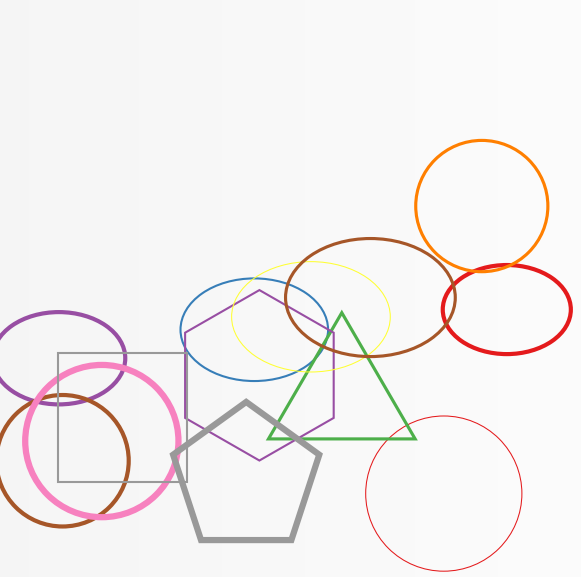[{"shape": "oval", "thickness": 2, "radius": 0.55, "center": [0.872, 0.463]}, {"shape": "circle", "thickness": 0.5, "radius": 0.67, "center": [0.764, 0.144]}, {"shape": "oval", "thickness": 1, "radius": 0.63, "center": [0.437, 0.428]}, {"shape": "triangle", "thickness": 1.5, "radius": 0.73, "center": [0.588, 0.312]}, {"shape": "hexagon", "thickness": 1, "radius": 0.74, "center": [0.446, 0.349]}, {"shape": "oval", "thickness": 2, "radius": 0.57, "center": [0.101, 0.379]}, {"shape": "circle", "thickness": 1.5, "radius": 0.57, "center": [0.829, 0.642]}, {"shape": "oval", "thickness": 0.5, "radius": 0.68, "center": [0.535, 0.451]}, {"shape": "oval", "thickness": 1.5, "radius": 0.73, "center": [0.637, 0.484]}, {"shape": "circle", "thickness": 2, "radius": 0.57, "center": [0.108, 0.201]}, {"shape": "circle", "thickness": 3, "radius": 0.66, "center": [0.175, 0.235]}, {"shape": "square", "thickness": 1, "radius": 0.56, "center": [0.211, 0.277]}, {"shape": "pentagon", "thickness": 3, "radius": 0.66, "center": [0.424, 0.171]}]